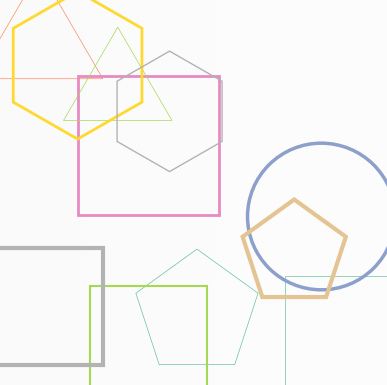[{"shape": "square", "thickness": 0.5, "radius": 0.78, "center": [0.893, 0.127]}, {"shape": "pentagon", "thickness": 0.5, "radius": 0.83, "center": [0.508, 0.187]}, {"shape": "triangle", "thickness": 0.5, "radius": 0.94, "center": [0.103, 0.889]}, {"shape": "circle", "thickness": 2.5, "radius": 0.95, "center": [0.829, 0.438]}, {"shape": "square", "thickness": 2, "radius": 0.91, "center": [0.383, 0.622]}, {"shape": "triangle", "thickness": 0.5, "radius": 0.81, "center": [0.304, 0.768]}, {"shape": "square", "thickness": 1.5, "radius": 0.76, "center": [0.384, 0.105]}, {"shape": "hexagon", "thickness": 2, "radius": 0.96, "center": [0.2, 0.831]}, {"shape": "pentagon", "thickness": 3, "radius": 0.7, "center": [0.759, 0.342]}, {"shape": "hexagon", "thickness": 1, "radius": 0.78, "center": [0.438, 0.711]}, {"shape": "square", "thickness": 3, "radius": 0.76, "center": [0.113, 0.205]}]